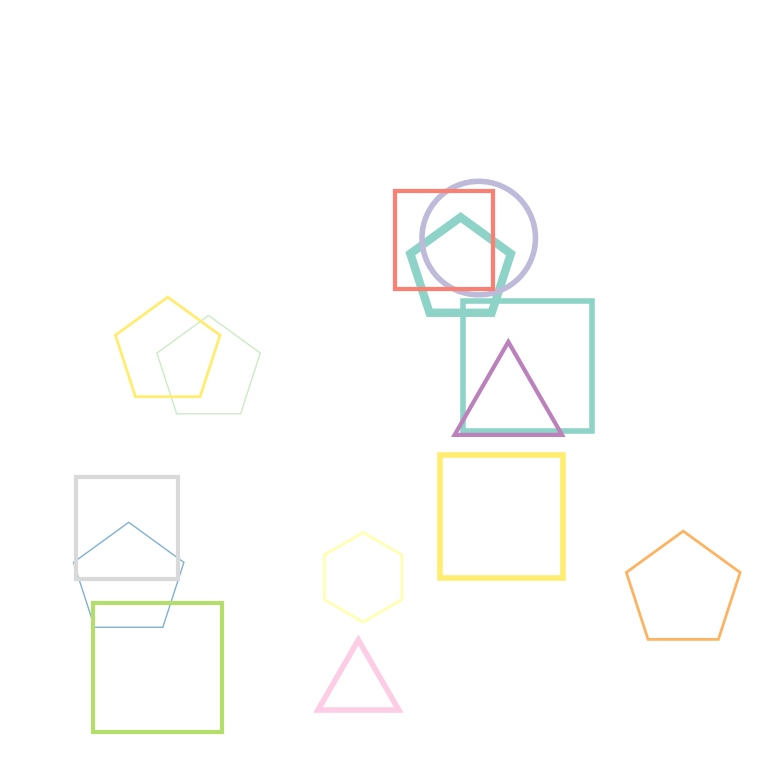[{"shape": "pentagon", "thickness": 3, "radius": 0.34, "center": [0.598, 0.649]}, {"shape": "square", "thickness": 2, "radius": 0.42, "center": [0.685, 0.525]}, {"shape": "hexagon", "thickness": 1, "radius": 0.29, "center": [0.472, 0.25]}, {"shape": "circle", "thickness": 2, "radius": 0.37, "center": [0.622, 0.691]}, {"shape": "square", "thickness": 1.5, "radius": 0.32, "center": [0.576, 0.688]}, {"shape": "pentagon", "thickness": 0.5, "radius": 0.38, "center": [0.167, 0.246]}, {"shape": "pentagon", "thickness": 1, "radius": 0.39, "center": [0.887, 0.233]}, {"shape": "square", "thickness": 1.5, "radius": 0.42, "center": [0.204, 0.133]}, {"shape": "triangle", "thickness": 2, "radius": 0.3, "center": [0.465, 0.108]}, {"shape": "square", "thickness": 1.5, "radius": 0.33, "center": [0.166, 0.315]}, {"shape": "triangle", "thickness": 1.5, "radius": 0.4, "center": [0.66, 0.475]}, {"shape": "pentagon", "thickness": 0.5, "radius": 0.35, "center": [0.271, 0.52]}, {"shape": "square", "thickness": 2, "radius": 0.4, "center": [0.651, 0.329]}, {"shape": "pentagon", "thickness": 1, "radius": 0.36, "center": [0.218, 0.543]}]